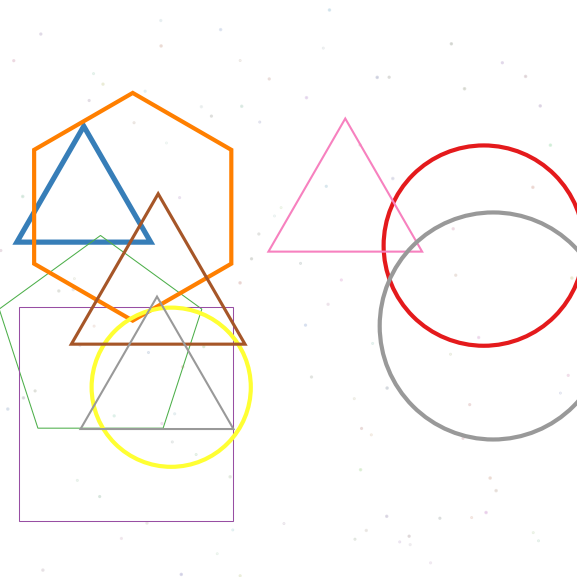[{"shape": "circle", "thickness": 2, "radius": 0.87, "center": [0.838, 0.574]}, {"shape": "triangle", "thickness": 2.5, "radius": 0.67, "center": [0.145, 0.647]}, {"shape": "pentagon", "thickness": 0.5, "radius": 0.92, "center": [0.174, 0.407]}, {"shape": "square", "thickness": 0.5, "radius": 0.93, "center": [0.218, 0.282]}, {"shape": "hexagon", "thickness": 2, "radius": 0.99, "center": [0.23, 0.641]}, {"shape": "circle", "thickness": 2, "radius": 0.69, "center": [0.296, 0.329]}, {"shape": "triangle", "thickness": 1.5, "radius": 0.87, "center": [0.274, 0.49]}, {"shape": "triangle", "thickness": 1, "radius": 0.77, "center": [0.598, 0.64]}, {"shape": "triangle", "thickness": 1, "radius": 0.76, "center": [0.272, 0.333]}, {"shape": "circle", "thickness": 2, "radius": 0.98, "center": [0.854, 0.435]}]